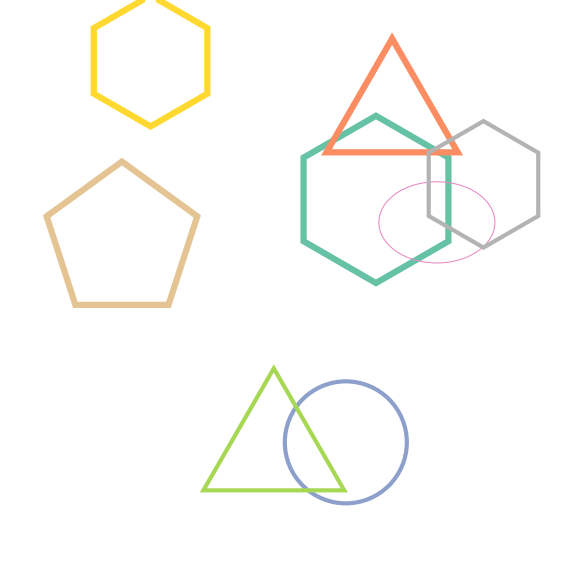[{"shape": "hexagon", "thickness": 3, "radius": 0.72, "center": [0.651, 0.654]}, {"shape": "triangle", "thickness": 3, "radius": 0.66, "center": [0.679, 0.801]}, {"shape": "circle", "thickness": 2, "radius": 0.53, "center": [0.599, 0.233]}, {"shape": "oval", "thickness": 0.5, "radius": 0.5, "center": [0.757, 0.614]}, {"shape": "triangle", "thickness": 2, "radius": 0.7, "center": [0.474, 0.22]}, {"shape": "hexagon", "thickness": 3, "radius": 0.57, "center": [0.261, 0.894]}, {"shape": "pentagon", "thickness": 3, "radius": 0.69, "center": [0.211, 0.582]}, {"shape": "hexagon", "thickness": 2, "radius": 0.55, "center": [0.837, 0.68]}]